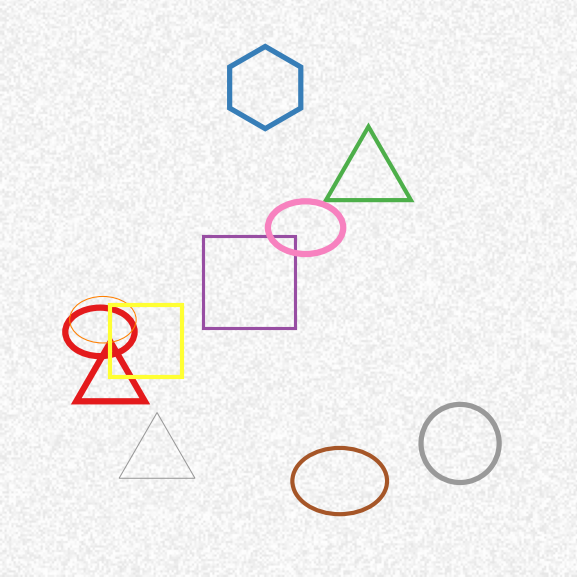[{"shape": "triangle", "thickness": 3, "radius": 0.34, "center": [0.191, 0.339]}, {"shape": "oval", "thickness": 3, "radius": 0.3, "center": [0.173, 0.424]}, {"shape": "hexagon", "thickness": 2.5, "radius": 0.36, "center": [0.459, 0.848]}, {"shape": "triangle", "thickness": 2, "radius": 0.42, "center": [0.638, 0.695]}, {"shape": "square", "thickness": 1.5, "radius": 0.4, "center": [0.431, 0.511]}, {"shape": "oval", "thickness": 0.5, "radius": 0.29, "center": [0.178, 0.446]}, {"shape": "square", "thickness": 2, "radius": 0.31, "center": [0.253, 0.409]}, {"shape": "oval", "thickness": 2, "radius": 0.41, "center": [0.588, 0.166]}, {"shape": "oval", "thickness": 3, "radius": 0.33, "center": [0.529, 0.605]}, {"shape": "circle", "thickness": 2.5, "radius": 0.34, "center": [0.797, 0.231]}, {"shape": "triangle", "thickness": 0.5, "radius": 0.38, "center": [0.272, 0.209]}]